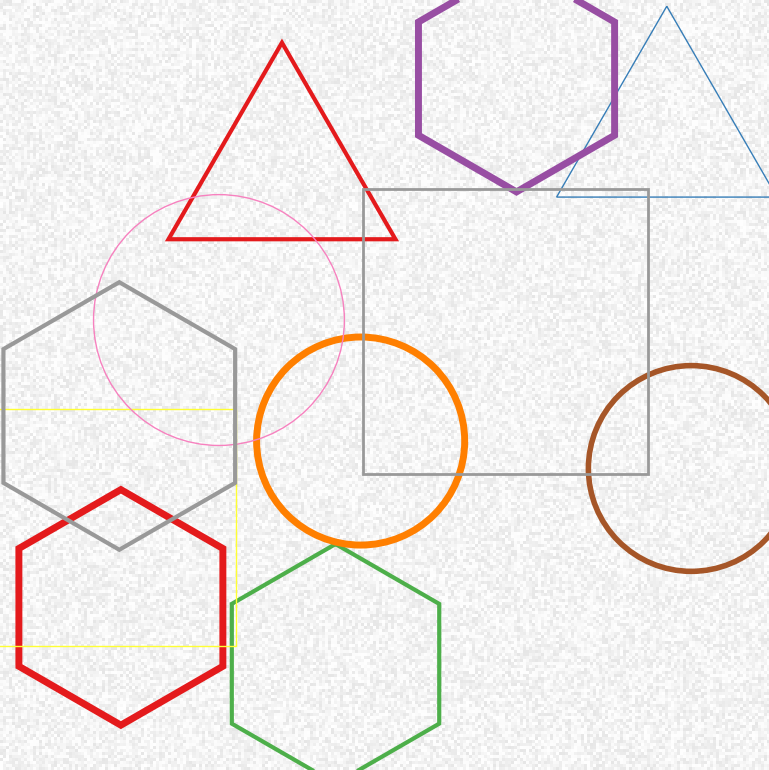[{"shape": "hexagon", "thickness": 2.5, "radius": 0.76, "center": [0.157, 0.211]}, {"shape": "triangle", "thickness": 1.5, "radius": 0.85, "center": [0.366, 0.774]}, {"shape": "triangle", "thickness": 0.5, "radius": 0.83, "center": [0.866, 0.827]}, {"shape": "hexagon", "thickness": 1.5, "radius": 0.78, "center": [0.436, 0.138]}, {"shape": "hexagon", "thickness": 2.5, "radius": 0.74, "center": [0.671, 0.898]}, {"shape": "circle", "thickness": 2.5, "radius": 0.68, "center": [0.468, 0.427]}, {"shape": "square", "thickness": 0.5, "radius": 0.77, "center": [0.152, 0.315]}, {"shape": "circle", "thickness": 2, "radius": 0.67, "center": [0.898, 0.392]}, {"shape": "circle", "thickness": 0.5, "radius": 0.81, "center": [0.284, 0.584]}, {"shape": "hexagon", "thickness": 1.5, "radius": 0.87, "center": [0.155, 0.46]}, {"shape": "square", "thickness": 1, "radius": 0.92, "center": [0.656, 0.569]}]